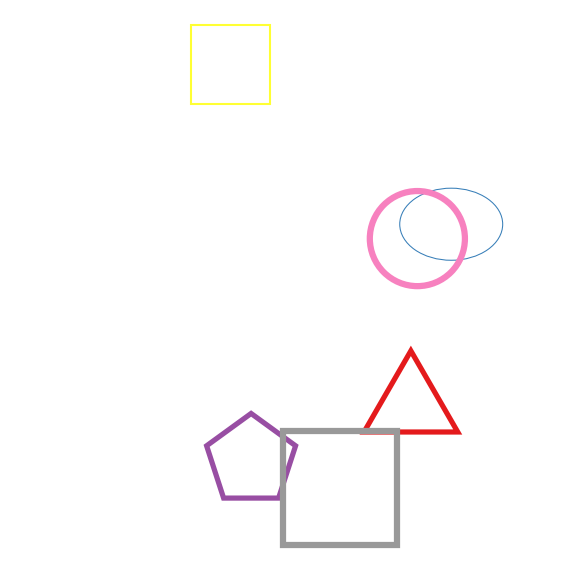[{"shape": "triangle", "thickness": 2.5, "radius": 0.47, "center": [0.711, 0.298]}, {"shape": "oval", "thickness": 0.5, "radius": 0.45, "center": [0.781, 0.611]}, {"shape": "pentagon", "thickness": 2.5, "radius": 0.4, "center": [0.435, 0.202]}, {"shape": "square", "thickness": 1, "radius": 0.34, "center": [0.399, 0.888]}, {"shape": "circle", "thickness": 3, "radius": 0.41, "center": [0.723, 0.586]}, {"shape": "square", "thickness": 3, "radius": 0.49, "center": [0.589, 0.154]}]